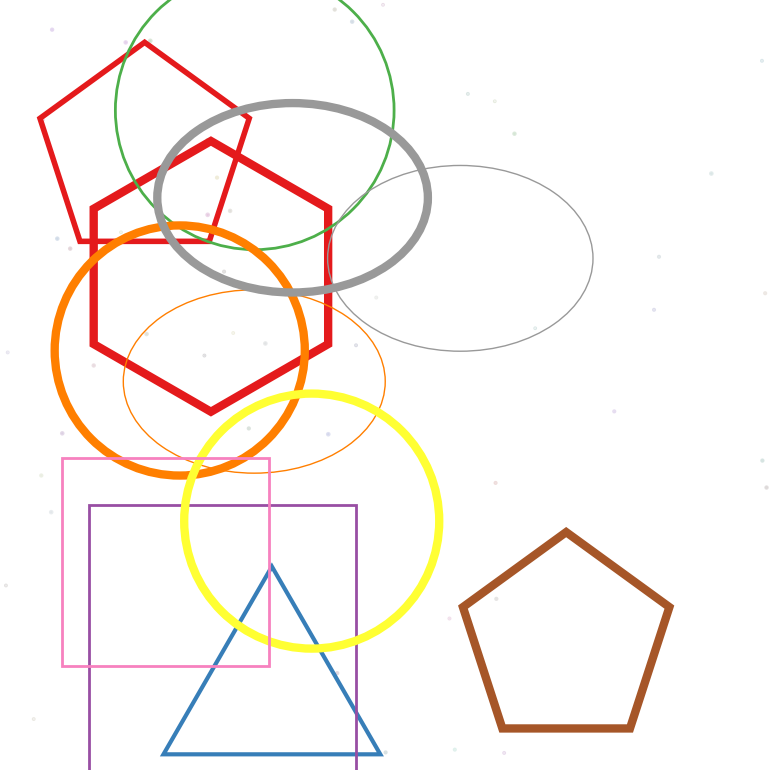[{"shape": "pentagon", "thickness": 2, "radius": 0.71, "center": [0.188, 0.802]}, {"shape": "hexagon", "thickness": 3, "radius": 0.88, "center": [0.274, 0.641]}, {"shape": "triangle", "thickness": 1.5, "radius": 0.81, "center": [0.353, 0.102]}, {"shape": "circle", "thickness": 1, "radius": 0.9, "center": [0.331, 0.857]}, {"shape": "square", "thickness": 1, "radius": 0.87, "center": [0.289, 0.171]}, {"shape": "circle", "thickness": 3, "radius": 0.81, "center": [0.233, 0.545]}, {"shape": "oval", "thickness": 0.5, "radius": 0.85, "center": [0.33, 0.505]}, {"shape": "circle", "thickness": 3, "radius": 0.83, "center": [0.405, 0.323]}, {"shape": "pentagon", "thickness": 3, "radius": 0.7, "center": [0.735, 0.168]}, {"shape": "square", "thickness": 1, "radius": 0.67, "center": [0.215, 0.27]}, {"shape": "oval", "thickness": 3, "radius": 0.88, "center": [0.38, 0.743]}, {"shape": "oval", "thickness": 0.5, "radius": 0.86, "center": [0.598, 0.664]}]